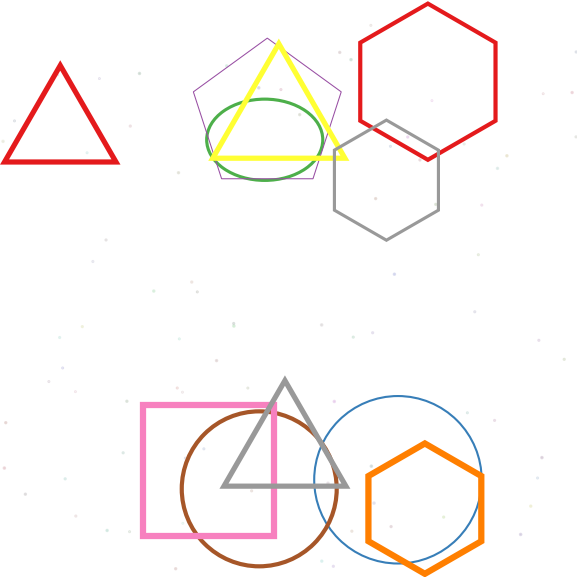[{"shape": "hexagon", "thickness": 2, "radius": 0.68, "center": [0.741, 0.858]}, {"shape": "triangle", "thickness": 2.5, "radius": 0.56, "center": [0.104, 0.774]}, {"shape": "circle", "thickness": 1, "radius": 0.72, "center": [0.689, 0.168]}, {"shape": "oval", "thickness": 1.5, "radius": 0.5, "center": [0.458, 0.757]}, {"shape": "pentagon", "thickness": 0.5, "radius": 0.67, "center": [0.463, 0.798]}, {"shape": "hexagon", "thickness": 3, "radius": 0.56, "center": [0.736, 0.118]}, {"shape": "triangle", "thickness": 2.5, "radius": 0.66, "center": [0.483, 0.791]}, {"shape": "circle", "thickness": 2, "radius": 0.67, "center": [0.449, 0.153]}, {"shape": "square", "thickness": 3, "radius": 0.57, "center": [0.361, 0.185]}, {"shape": "hexagon", "thickness": 1.5, "radius": 0.52, "center": [0.669, 0.687]}, {"shape": "triangle", "thickness": 2.5, "radius": 0.61, "center": [0.493, 0.218]}]